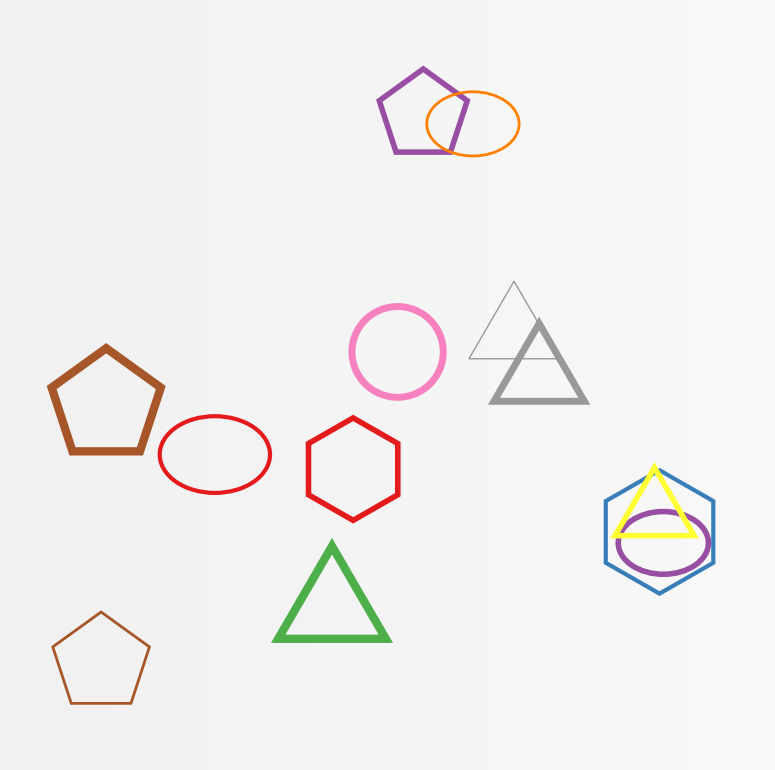[{"shape": "hexagon", "thickness": 2, "radius": 0.33, "center": [0.456, 0.391]}, {"shape": "oval", "thickness": 1.5, "radius": 0.36, "center": [0.277, 0.41]}, {"shape": "hexagon", "thickness": 1.5, "radius": 0.4, "center": [0.851, 0.309]}, {"shape": "triangle", "thickness": 3, "radius": 0.4, "center": [0.428, 0.21]}, {"shape": "pentagon", "thickness": 2, "radius": 0.3, "center": [0.546, 0.851]}, {"shape": "oval", "thickness": 2, "radius": 0.29, "center": [0.856, 0.295]}, {"shape": "oval", "thickness": 1, "radius": 0.3, "center": [0.61, 0.839]}, {"shape": "triangle", "thickness": 2, "radius": 0.29, "center": [0.845, 0.334]}, {"shape": "pentagon", "thickness": 3, "radius": 0.37, "center": [0.137, 0.474]}, {"shape": "pentagon", "thickness": 1, "radius": 0.33, "center": [0.13, 0.14]}, {"shape": "circle", "thickness": 2.5, "radius": 0.29, "center": [0.513, 0.543]}, {"shape": "triangle", "thickness": 0.5, "radius": 0.34, "center": [0.663, 0.568]}, {"shape": "triangle", "thickness": 2.5, "radius": 0.34, "center": [0.696, 0.513]}]